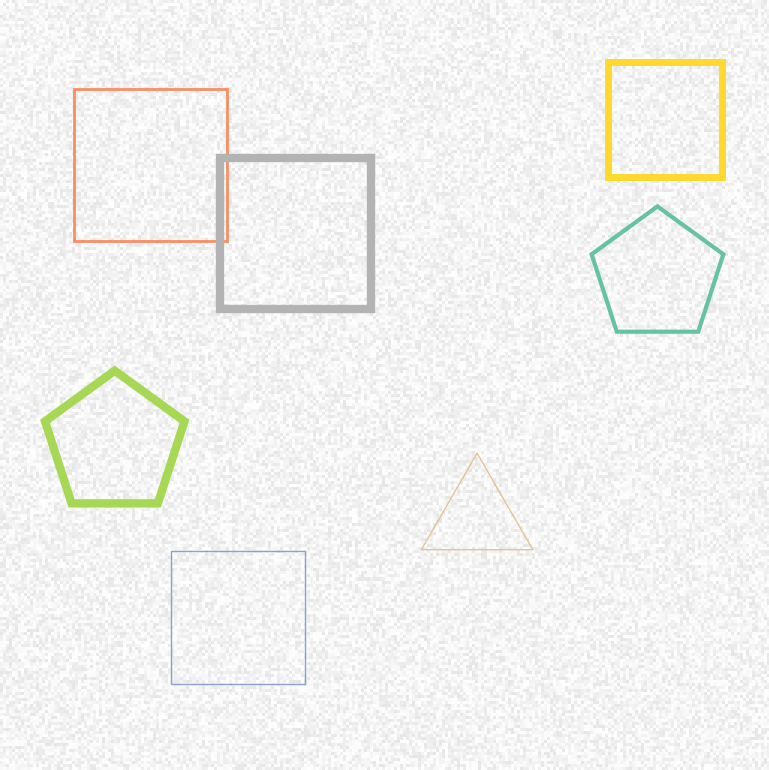[{"shape": "pentagon", "thickness": 1.5, "radius": 0.45, "center": [0.854, 0.642]}, {"shape": "square", "thickness": 1, "radius": 0.49, "center": [0.195, 0.786]}, {"shape": "square", "thickness": 0.5, "radius": 0.43, "center": [0.309, 0.198]}, {"shape": "pentagon", "thickness": 3, "radius": 0.48, "center": [0.149, 0.423]}, {"shape": "square", "thickness": 2.5, "radius": 0.37, "center": [0.864, 0.845]}, {"shape": "triangle", "thickness": 0.5, "radius": 0.42, "center": [0.62, 0.328]}, {"shape": "square", "thickness": 3, "radius": 0.49, "center": [0.384, 0.697]}]